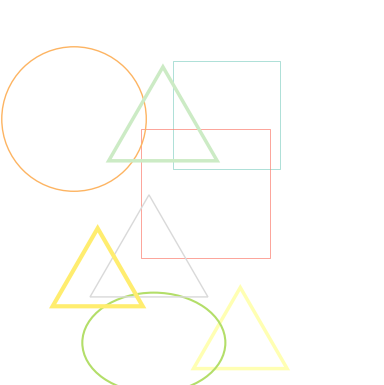[{"shape": "square", "thickness": 0.5, "radius": 0.7, "center": [0.588, 0.701]}, {"shape": "triangle", "thickness": 2.5, "radius": 0.7, "center": [0.624, 0.113]}, {"shape": "square", "thickness": 0.5, "radius": 0.84, "center": [0.533, 0.498]}, {"shape": "circle", "thickness": 1, "radius": 0.94, "center": [0.192, 0.691]}, {"shape": "oval", "thickness": 1.5, "radius": 0.93, "center": [0.4, 0.11]}, {"shape": "triangle", "thickness": 1, "radius": 0.88, "center": [0.387, 0.317]}, {"shape": "triangle", "thickness": 2.5, "radius": 0.81, "center": [0.423, 0.664]}, {"shape": "triangle", "thickness": 3, "radius": 0.68, "center": [0.254, 0.272]}]